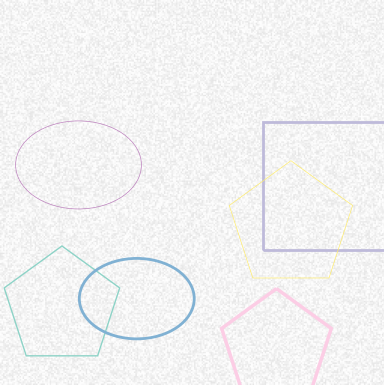[{"shape": "pentagon", "thickness": 1, "radius": 0.79, "center": [0.161, 0.203]}, {"shape": "square", "thickness": 2, "radius": 0.83, "center": [0.849, 0.517]}, {"shape": "oval", "thickness": 2, "radius": 0.75, "center": [0.355, 0.224]}, {"shape": "pentagon", "thickness": 2.5, "radius": 0.75, "center": [0.718, 0.101]}, {"shape": "oval", "thickness": 0.5, "radius": 0.82, "center": [0.204, 0.572]}, {"shape": "pentagon", "thickness": 0.5, "radius": 0.84, "center": [0.756, 0.414]}]